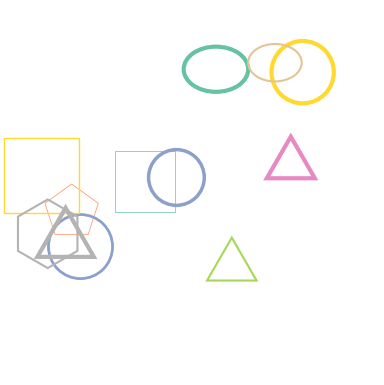[{"shape": "oval", "thickness": 3, "radius": 0.42, "center": [0.561, 0.82]}, {"shape": "square", "thickness": 0.5, "radius": 0.39, "center": [0.377, 0.529]}, {"shape": "pentagon", "thickness": 0.5, "radius": 0.36, "center": [0.186, 0.449]}, {"shape": "circle", "thickness": 2.5, "radius": 0.36, "center": [0.458, 0.539]}, {"shape": "circle", "thickness": 2, "radius": 0.42, "center": [0.209, 0.36]}, {"shape": "triangle", "thickness": 3, "radius": 0.36, "center": [0.755, 0.573]}, {"shape": "triangle", "thickness": 1.5, "radius": 0.37, "center": [0.602, 0.308]}, {"shape": "square", "thickness": 1, "radius": 0.48, "center": [0.108, 0.544]}, {"shape": "circle", "thickness": 3, "radius": 0.4, "center": [0.786, 0.813]}, {"shape": "oval", "thickness": 1.5, "radius": 0.35, "center": [0.714, 0.837]}, {"shape": "hexagon", "thickness": 1.5, "radius": 0.45, "center": [0.124, 0.393]}, {"shape": "triangle", "thickness": 3, "radius": 0.42, "center": [0.17, 0.375]}]